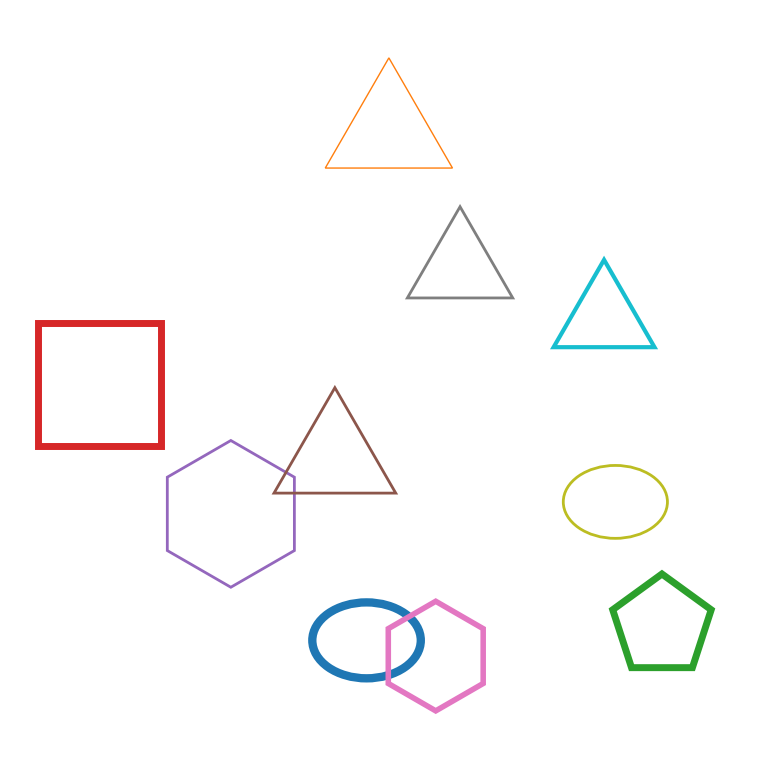[{"shape": "oval", "thickness": 3, "radius": 0.35, "center": [0.476, 0.168]}, {"shape": "triangle", "thickness": 0.5, "radius": 0.48, "center": [0.505, 0.829]}, {"shape": "pentagon", "thickness": 2.5, "radius": 0.34, "center": [0.86, 0.187]}, {"shape": "square", "thickness": 2.5, "radius": 0.4, "center": [0.13, 0.501]}, {"shape": "hexagon", "thickness": 1, "radius": 0.48, "center": [0.3, 0.333]}, {"shape": "triangle", "thickness": 1, "radius": 0.46, "center": [0.435, 0.405]}, {"shape": "hexagon", "thickness": 2, "radius": 0.36, "center": [0.566, 0.148]}, {"shape": "triangle", "thickness": 1, "radius": 0.39, "center": [0.597, 0.653]}, {"shape": "oval", "thickness": 1, "radius": 0.34, "center": [0.799, 0.348]}, {"shape": "triangle", "thickness": 1.5, "radius": 0.38, "center": [0.784, 0.587]}]